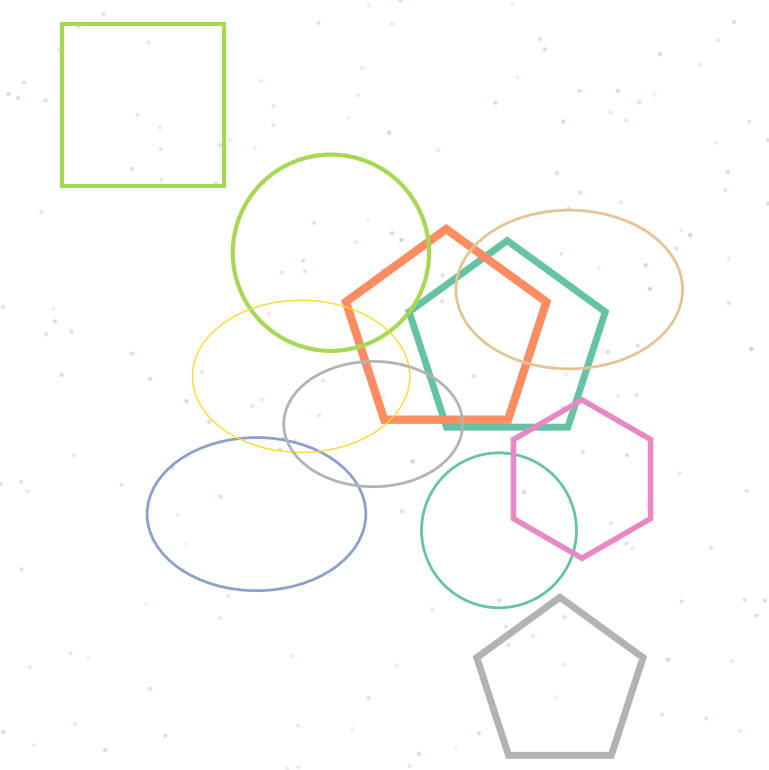[{"shape": "circle", "thickness": 1, "radius": 0.5, "center": [0.648, 0.311]}, {"shape": "pentagon", "thickness": 2.5, "radius": 0.67, "center": [0.659, 0.554]}, {"shape": "pentagon", "thickness": 3, "radius": 0.68, "center": [0.579, 0.566]}, {"shape": "oval", "thickness": 1, "radius": 0.71, "center": [0.333, 0.332]}, {"shape": "hexagon", "thickness": 2, "radius": 0.51, "center": [0.756, 0.378]}, {"shape": "square", "thickness": 1.5, "radius": 0.53, "center": [0.186, 0.864]}, {"shape": "circle", "thickness": 1.5, "radius": 0.64, "center": [0.43, 0.672]}, {"shape": "oval", "thickness": 0.5, "radius": 0.71, "center": [0.391, 0.511]}, {"shape": "oval", "thickness": 1, "radius": 0.74, "center": [0.739, 0.624]}, {"shape": "pentagon", "thickness": 2.5, "radius": 0.57, "center": [0.727, 0.111]}, {"shape": "oval", "thickness": 1, "radius": 0.58, "center": [0.485, 0.449]}]